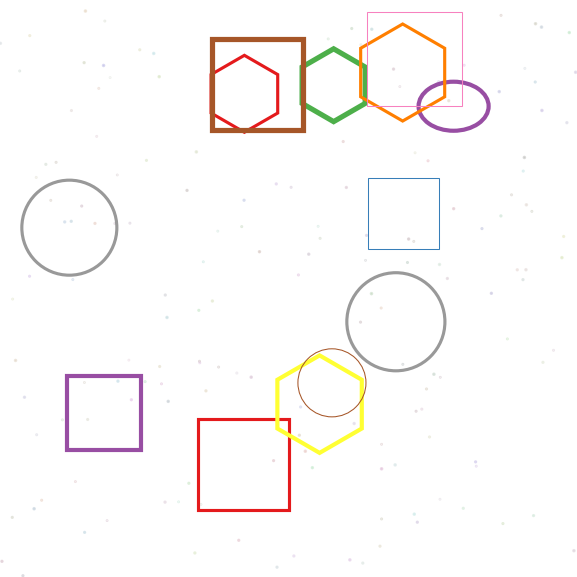[{"shape": "hexagon", "thickness": 1.5, "radius": 0.33, "center": [0.423, 0.837]}, {"shape": "square", "thickness": 1.5, "radius": 0.39, "center": [0.422, 0.195]}, {"shape": "square", "thickness": 0.5, "radius": 0.31, "center": [0.699, 0.63]}, {"shape": "hexagon", "thickness": 2.5, "radius": 0.32, "center": [0.578, 0.852]}, {"shape": "square", "thickness": 2, "radius": 0.32, "center": [0.18, 0.284]}, {"shape": "oval", "thickness": 2, "radius": 0.3, "center": [0.785, 0.815]}, {"shape": "hexagon", "thickness": 1.5, "radius": 0.42, "center": [0.697, 0.874]}, {"shape": "hexagon", "thickness": 2, "radius": 0.42, "center": [0.553, 0.299]}, {"shape": "circle", "thickness": 0.5, "radius": 0.29, "center": [0.575, 0.336]}, {"shape": "square", "thickness": 2.5, "radius": 0.4, "center": [0.446, 0.853]}, {"shape": "square", "thickness": 0.5, "radius": 0.41, "center": [0.718, 0.897]}, {"shape": "circle", "thickness": 1.5, "radius": 0.41, "center": [0.12, 0.605]}, {"shape": "circle", "thickness": 1.5, "radius": 0.42, "center": [0.686, 0.442]}]